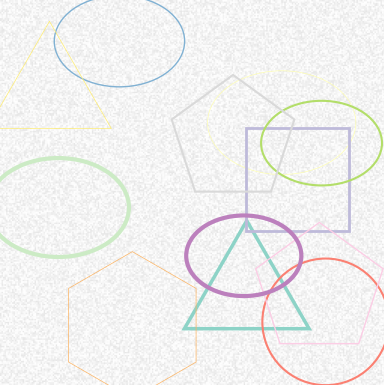[{"shape": "triangle", "thickness": 2.5, "radius": 0.94, "center": [0.641, 0.24]}, {"shape": "oval", "thickness": 0.5, "radius": 0.96, "center": [0.732, 0.681]}, {"shape": "square", "thickness": 2, "radius": 0.67, "center": [0.772, 0.534]}, {"shape": "circle", "thickness": 1.5, "radius": 0.82, "center": [0.846, 0.164]}, {"shape": "oval", "thickness": 1, "radius": 0.85, "center": [0.31, 0.893]}, {"shape": "hexagon", "thickness": 0.5, "radius": 0.96, "center": [0.344, 0.155]}, {"shape": "oval", "thickness": 1.5, "radius": 0.79, "center": [0.835, 0.628]}, {"shape": "pentagon", "thickness": 1, "radius": 0.87, "center": [0.83, 0.248]}, {"shape": "pentagon", "thickness": 1.5, "radius": 0.84, "center": [0.605, 0.638]}, {"shape": "oval", "thickness": 3, "radius": 0.75, "center": [0.633, 0.336]}, {"shape": "oval", "thickness": 3, "radius": 0.92, "center": [0.151, 0.461]}, {"shape": "triangle", "thickness": 0.5, "radius": 0.93, "center": [0.129, 0.759]}]